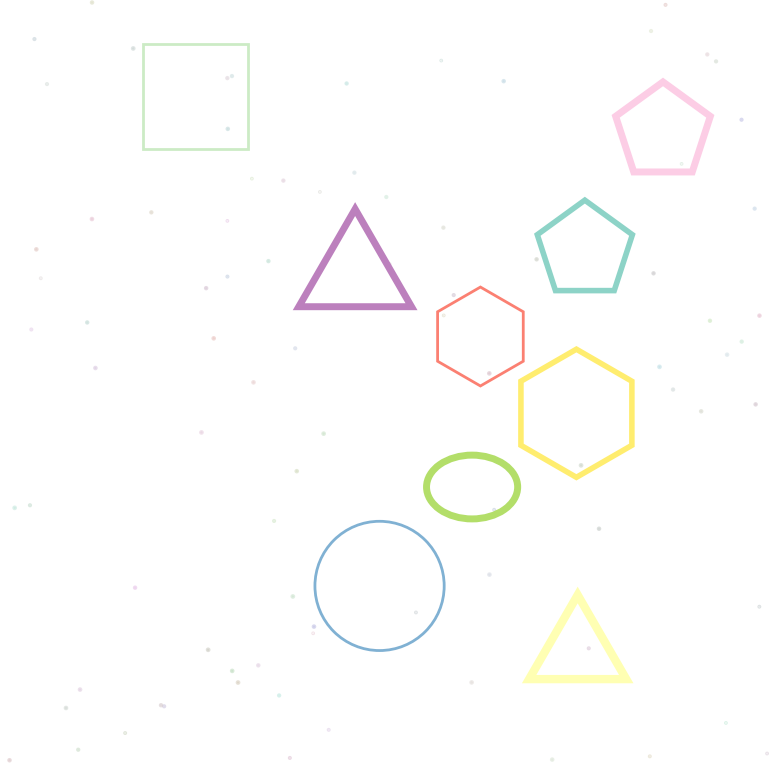[{"shape": "pentagon", "thickness": 2, "radius": 0.32, "center": [0.76, 0.675]}, {"shape": "triangle", "thickness": 3, "radius": 0.36, "center": [0.75, 0.154]}, {"shape": "hexagon", "thickness": 1, "radius": 0.32, "center": [0.624, 0.563]}, {"shape": "circle", "thickness": 1, "radius": 0.42, "center": [0.493, 0.239]}, {"shape": "oval", "thickness": 2.5, "radius": 0.3, "center": [0.613, 0.368]}, {"shape": "pentagon", "thickness": 2.5, "radius": 0.32, "center": [0.861, 0.829]}, {"shape": "triangle", "thickness": 2.5, "radius": 0.42, "center": [0.461, 0.644]}, {"shape": "square", "thickness": 1, "radius": 0.34, "center": [0.254, 0.874]}, {"shape": "hexagon", "thickness": 2, "radius": 0.42, "center": [0.749, 0.463]}]